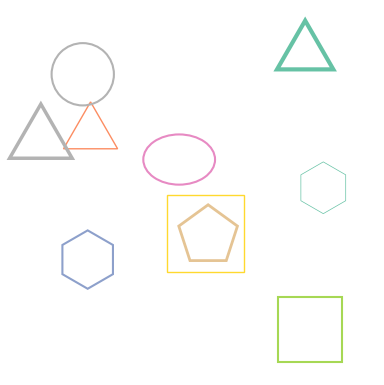[{"shape": "triangle", "thickness": 3, "radius": 0.42, "center": [0.793, 0.862]}, {"shape": "hexagon", "thickness": 0.5, "radius": 0.34, "center": [0.84, 0.512]}, {"shape": "triangle", "thickness": 1, "radius": 0.41, "center": [0.235, 0.654]}, {"shape": "hexagon", "thickness": 1.5, "radius": 0.38, "center": [0.228, 0.326]}, {"shape": "oval", "thickness": 1.5, "radius": 0.47, "center": [0.465, 0.586]}, {"shape": "square", "thickness": 1.5, "radius": 0.42, "center": [0.805, 0.144]}, {"shape": "square", "thickness": 1, "radius": 0.5, "center": [0.534, 0.393]}, {"shape": "pentagon", "thickness": 2, "radius": 0.4, "center": [0.541, 0.388]}, {"shape": "triangle", "thickness": 2.5, "radius": 0.47, "center": [0.106, 0.636]}, {"shape": "circle", "thickness": 1.5, "radius": 0.4, "center": [0.215, 0.807]}]